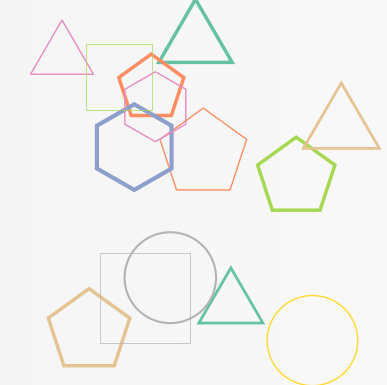[{"shape": "triangle", "thickness": 2, "radius": 0.48, "center": [0.596, 0.209]}, {"shape": "triangle", "thickness": 2.5, "radius": 0.55, "center": [0.505, 0.893]}, {"shape": "pentagon", "thickness": 2.5, "radius": 0.44, "center": [0.39, 0.771]}, {"shape": "pentagon", "thickness": 1, "radius": 0.59, "center": [0.525, 0.602]}, {"shape": "hexagon", "thickness": 3, "radius": 0.56, "center": [0.346, 0.618]}, {"shape": "triangle", "thickness": 1, "radius": 0.47, "center": [0.16, 0.854]}, {"shape": "hexagon", "thickness": 1, "radius": 0.45, "center": [0.401, 0.723]}, {"shape": "square", "thickness": 0.5, "radius": 0.43, "center": [0.308, 0.799]}, {"shape": "pentagon", "thickness": 2.5, "radius": 0.52, "center": [0.764, 0.539]}, {"shape": "circle", "thickness": 1, "radius": 0.59, "center": [0.806, 0.115]}, {"shape": "triangle", "thickness": 2, "radius": 0.57, "center": [0.881, 0.671]}, {"shape": "pentagon", "thickness": 2.5, "radius": 0.55, "center": [0.23, 0.14]}, {"shape": "square", "thickness": 0.5, "radius": 0.58, "center": [0.374, 0.226]}, {"shape": "circle", "thickness": 1.5, "radius": 0.59, "center": [0.44, 0.279]}]